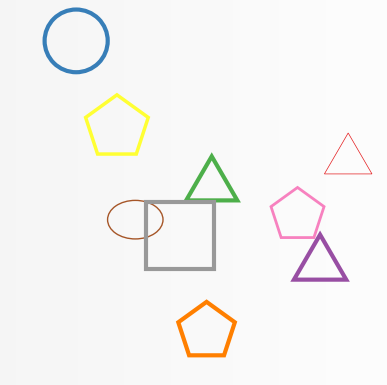[{"shape": "triangle", "thickness": 0.5, "radius": 0.35, "center": [0.899, 0.584]}, {"shape": "circle", "thickness": 3, "radius": 0.41, "center": [0.197, 0.894]}, {"shape": "triangle", "thickness": 3, "radius": 0.38, "center": [0.546, 0.518]}, {"shape": "triangle", "thickness": 3, "radius": 0.39, "center": [0.826, 0.313]}, {"shape": "pentagon", "thickness": 3, "radius": 0.38, "center": [0.533, 0.139]}, {"shape": "pentagon", "thickness": 2.5, "radius": 0.42, "center": [0.302, 0.669]}, {"shape": "oval", "thickness": 1, "radius": 0.36, "center": [0.349, 0.429]}, {"shape": "pentagon", "thickness": 2, "radius": 0.36, "center": [0.768, 0.441]}, {"shape": "square", "thickness": 3, "radius": 0.44, "center": [0.465, 0.388]}]